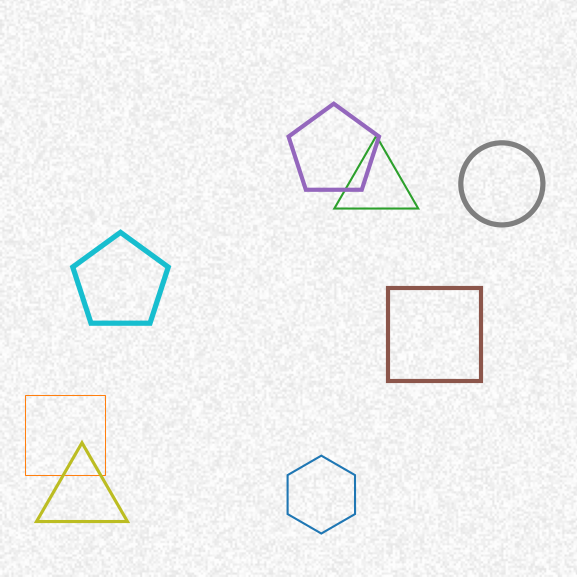[{"shape": "hexagon", "thickness": 1, "radius": 0.34, "center": [0.556, 0.143]}, {"shape": "square", "thickness": 0.5, "radius": 0.35, "center": [0.112, 0.245]}, {"shape": "triangle", "thickness": 1, "radius": 0.42, "center": [0.652, 0.68]}, {"shape": "pentagon", "thickness": 2, "radius": 0.41, "center": [0.578, 0.737]}, {"shape": "square", "thickness": 2, "radius": 0.4, "center": [0.752, 0.42]}, {"shape": "circle", "thickness": 2.5, "radius": 0.36, "center": [0.869, 0.681]}, {"shape": "triangle", "thickness": 1.5, "radius": 0.45, "center": [0.142, 0.142]}, {"shape": "pentagon", "thickness": 2.5, "radius": 0.43, "center": [0.209, 0.51]}]